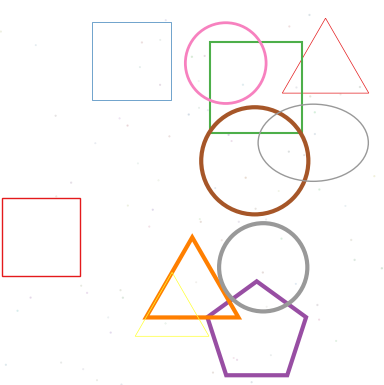[{"shape": "square", "thickness": 1, "radius": 0.51, "center": [0.106, 0.385]}, {"shape": "triangle", "thickness": 0.5, "radius": 0.65, "center": [0.846, 0.823]}, {"shape": "square", "thickness": 0.5, "radius": 0.51, "center": [0.341, 0.841]}, {"shape": "square", "thickness": 1.5, "radius": 0.59, "center": [0.665, 0.772]}, {"shape": "pentagon", "thickness": 3, "radius": 0.67, "center": [0.667, 0.134]}, {"shape": "triangle", "thickness": 3, "radius": 0.69, "center": [0.499, 0.245]}, {"shape": "triangle", "thickness": 0.5, "radius": 0.55, "center": [0.447, 0.182]}, {"shape": "circle", "thickness": 3, "radius": 0.7, "center": [0.662, 0.582]}, {"shape": "circle", "thickness": 2, "radius": 0.52, "center": [0.586, 0.836]}, {"shape": "circle", "thickness": 3, "radius": 0.57, "center": [0.684, 0.306]}, {"shape": "oval", "thickness": 1, "radius": 0.72, "center": [0.814, 0.629]}]